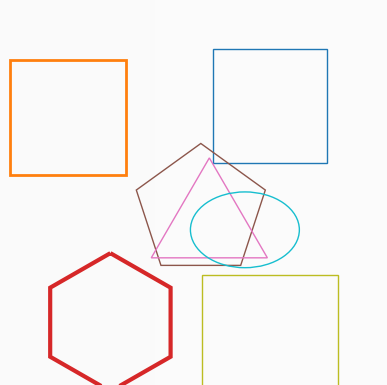[{"shape": "square", "thickness": 1, "radius": 0.74, "center": [0.697, 0.726]}, {"shape": "square", "thickness": 2, "radius": 0.75, "center": [0.174, 0.695]}, {"shape": "hexagon", "thickness": 3, "radius": 0.9, "center": [0.285, 0.163]}, {"shape": "pentagon", "thickness": 1, "radius": 0.88, "center": [0.518, 0.452]}, {"shape": "triangle", "thickness": 1, "radius": 0.86, "center": [0.54, 0.417]}, {"shape": "square", "thickness": 1, "radius": 0.88, "center": [0.697, 0.11]}, {"shape": "oval", "thickness": 1, "radius": 0.7, "center": [0.632, 0.403]}]